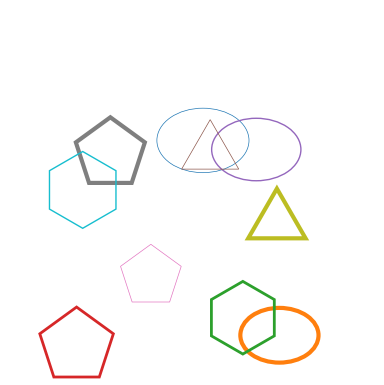[{"shape": "oval", "thickness": 0.5, "radius": 0.6, "center": [0.527, 0.635]}, {"shape": "oval", "thickness": 3, "radius": 0.51, "center": [0.726, 0.129]}, {"shape": "hexagon", "thickness": 2, "radius": 0.47, "center": [0.631, 0.175]}, {"shape": "pentagon", "thickness": 2, "radius": 0.5, "center": [0.199, 0.102]}, {"shape": "oval", "thickness": 1, "radius": 0.58, "center": [0.666, 0.612]}, {"shape": "triangle", "thickness": 0.5, "radius": 0.43, "center": [0.546, 0.604]}, {"shape": "pentagon", "thickness": 0.5, "radius": 0.41, "center": [0.392, 0.283]}, {"shape": "pentagon", "thickness": 3, "radius": 0.47, "center": [0.287, 0.601]}, {"shape": "triangle", "thickness": 3, "radius": 0.43, "center": [0.719, 0.424]}, {"shape": "hexagon", "thickness": 1, "radius": 0.5, "center": [0.215, 0.507]}]